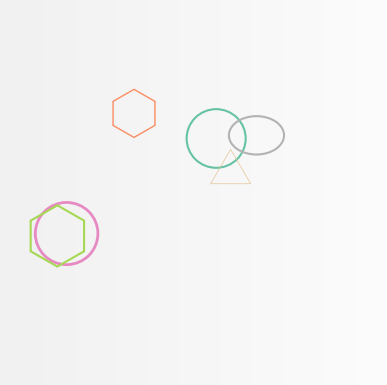[{"shape": "circle", "thickness": 1.5, "radius": 0.38, "center": [0.558, 0.64]}, {"shape": "hexagon", "thickness": 1, "radius": 0.31, "center": [0.346, 0.705]}, {"shape": "circle", "thickness": 2, "radius": 0.4, "center": [0.172, 0.393]}, {"shape": "hexagon", "thickness": 1.5, "radius": 0.4, "center": [0.148, 0.387]}, {"shape": "triangle", "thickness": 0.5, "radius": 0.3, "center": [0.595, 0.553]}, {"shape": "oval", "thickness": 1.5, "radius": 0.36, "center": [0.662, 0.648]}]